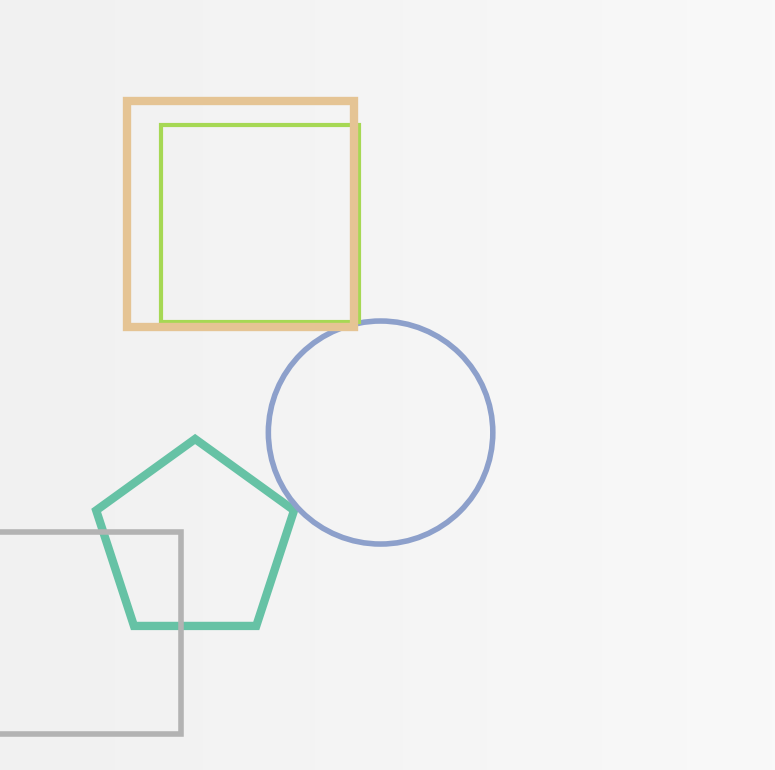[{"shape": "pentagon", "thickness": 3, "radius": 0.67, "center": [0.252, 0.296]}, {"shape": "circle", "thickness": 2, "radius": 0.72, "center": [0.491, 0.438]}, {"shape": "square", "thickness": 1.5, "radius": 0.64, "center": [0.335, 0.71]}, {"shape": "square", "thickness": 3, "radius": 0.73, "center": [0.31, 0.722]}, {"shape": "square", "thickness": 2, "radius": 0.66, "center": [0.102, 0.178]}]